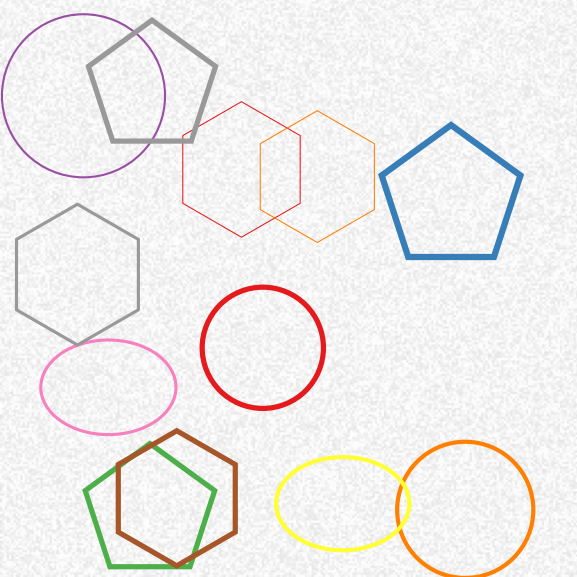[{"shape": "hexagon", "thickness": 0.5, "radius": 0.59, "center": [0.418, 0.706]}, {"shape": "circle", "thickness": 2.5, "radius": 0.52, "center": [0.455, 0.397]}, {"shape": "pentagon", "thickness": 3, "radius": 0.63, "center": [0.781, 0.656]}, {"shape": "pentagon", "thickness": 2.5, "radius": 0.59, "center": [0.26, 0.113]}, {"shape": "circle", "thickness": 1, "radius": 0.71, "center": [0.145, 0.833]}, {"shape": "hexagon", "thickness": 0.5, "radius": 0.57, "center": [0.549, 0.693]}, {"shape": "circle", "thickness": 2, "radius": 0.59, "center": [0.806, 0.116]}, {"shape": "oval", "thickness": 2, "radius": 0.58, "center": [0.594, 0.127]}, {"shape": "hexagon", "thickness": 2.5, "radius": 0.58, "center": [0.306, 0.136]}, {"shape": "oval", "thickness": 1.5, "radius": 0.59, "center": [0.188, 0.328]}, {"shape": "pentagon", "thickness": 2.5, "radius": 0.58, "center": [0.263, 0.848]}, {"shape": "hexagon", "thickness": 1.5, "radius": 0.61, "center": [0.134, 0.524]}]